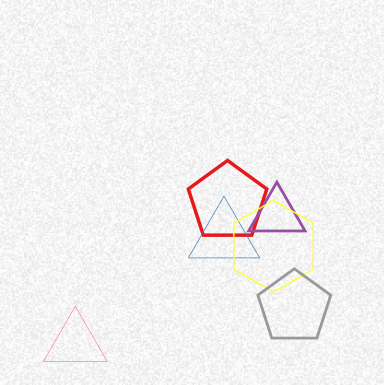[{"shape": "pentagon", "thickness": 2.5, "radius": 0.54, "center": [0.591, 0.476]}, {"shape": "triangle", "thickness": 0.5, "radius": 0.54, "center": [0.582, 0.384]}, {"shape": "triangle", "thickness": 2, "radius": 0.42, "center": [0.719, 0.442]}, {"shape": "hexagon", "thickness": 1, "radius": 0.6, "center": [0.711, 0.36]}, {"shape": "triangle", "thickness": 0.5, "radius": 0.48, "center": [0.196, 0.109]}, {"shape": "pentagon", "thickness": 2, "radius": 0.5, "center": [0.764, 0.202]}]